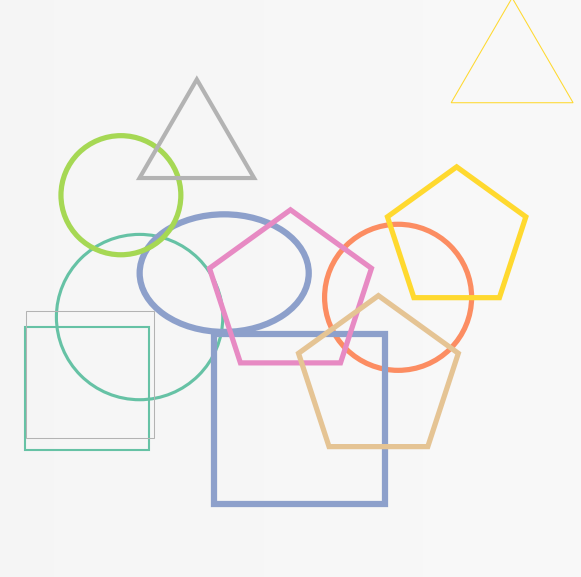[{"shape": "circle", "thickness": 1.5, "radius": 0.72, "center": [0.24, 0.45]}, {"shape": "square", "thickness": 1, "radius": 0.53, "center": [0.15, 0.327]}, {"shape": "circle", "thickness": 2.5, "radius": 0.63, "center": [0.685, 0.484]}, {"shape": "oval", "thickness": 3, "radius": 0.73, "center": [0.386, 0.526]}, {"shape": "square", "thickness": 3, "radius": 0.74, "center": [0.515, 0.274]}, {"shape": "pentagon", "thickness": 2.5, "radius": 0.73, "center": [0.5, 0.489]}, {"shape": "circle", "thickness": 2.5, "radius": 0.52, "center": [0.208, 0.661]}, {"shape": "pentagon", "thickness": 2.5, "radius": 0.63, "center": [0.786, 0.585]}, {"shape": "triangle", "thickness": 0.5, "radius": 0.61, "center": [0.881, 0.882]}, {"shape": "pentagon", "thickness": 2.5, "radius": 0.72, "center": [0.651, 0.343]}, {"shape": "triangle", "thickness": 2, "radius": 0.57, "center": [0.339, 0.748]}, {"shape": "square", "thickness": 0.5, "radius": 0.55, "center": [0.155, 0.351]}]